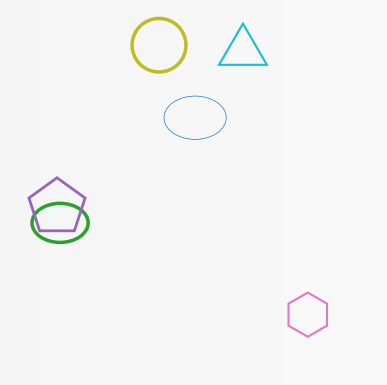[{"shape": "oval", "thickness": 0.5, "radius": 0.4, "center": [0.504, 0.694]}, {"shape": "oval", "thickness": 2.5, "radius": 0.36, "center": [0.155, 0.421]}, {"shape": "pentagon", "thickness": 2, "radius": 0.38, "center": [0.147, 0.462]}, {"shape": "hexagon", "thickness": 1.5, "radius": 0.29, "center": [0.794, 0.183]}, {"shape": "circle", "thickness": 2.5, "radius": 0.35, "center": [0.41, 0.883]}, {"shape": "triangle", "thickness": 1.5, "radius": 0.36, "center": [0.627, 0.867]}]